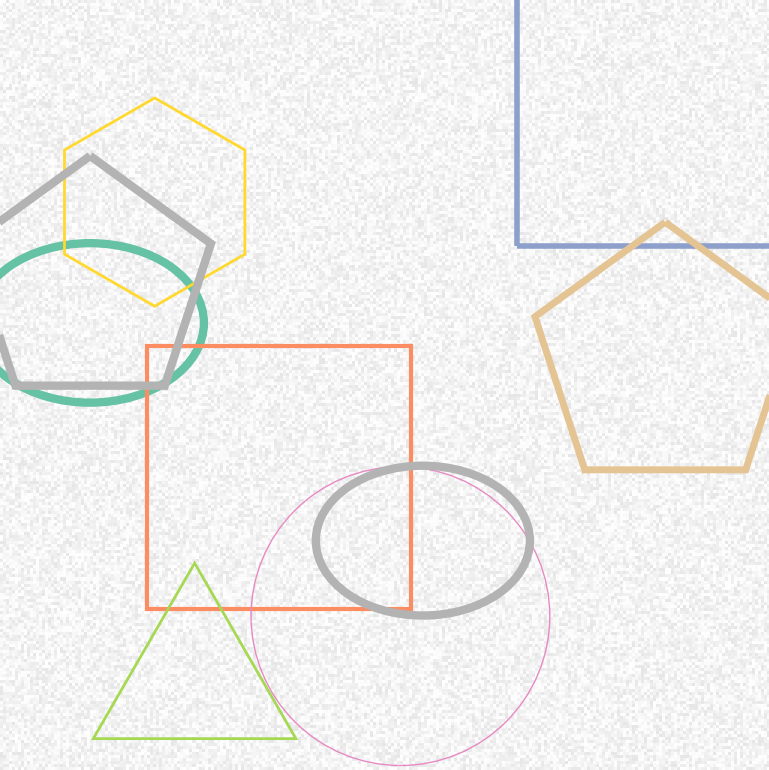[{"shape": "oval", "thickness": 3, "radius": 0.74, "center": [0.117, 0.581]}, {"shape": "square", "thickness": 1.5, "radius": 0.86, "center": [0.362, 0.38]}, {"shape": "square", "thickness": 2, "radius": 0.82, "center": [0.837, 0.846]}, {"shape": "circle", "thickness": 0.5, "radius": 0.97, "center": [0.52, 0.2]}, {"shape": "triangle", "thickness": 1, "radius": 0.76, "center": [0.253, 0.117]}, {"shape": "hexagon", "thickness": 1, "radius": 0.68, "center": [0.201, 0.738]}, {"shape": "pentagon", "thickness": 2.5, "radius": 0.89, "center": [0.864, 0.534]}, {"shape": "pentagon", "thickness": 3, "radius": 0.82, "center": [0.117, 0.633]}, {"shape": "oval", "thickness": 3, "radius": 0.69, "center": [0.549, 0.298]}]